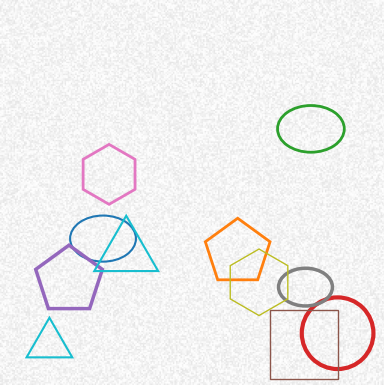[{"shape": "oval", "thickness": 1.5, "radius": 0.43, "center": [0.268, 0.38]}, {"shape": "pentagon", "thickness": 2, "radius": 0.44, "center": [0.617, 0.345]}, {"shape": "oval", "thickness": 2, "radius": 0.43, "center": [0.808, 0.665]}, {"shape": "circle", "thickness": 3, "radius": 0.47, "center": [0.877, 0.135]}, {"shape": "pentagon", "thickness": 2.5, "radius": 0.46, "center": [0.179, 0.272]}, {"shape": "square", "thickness": 1, "radius": 0.44, "center": [0.789, 0.106]}, {"shape": "hexagon", "thickness": 2, "radius": 0.39, "center": [0.283, 0.547]}, {"shape": "oval", "thickness": 2.5, "radius": 0.35, "center": [0.793, 0.254]}, {"shape": "hexagon", "thickness": 1, "radius": 0.43, "center": [0.673, 0.267]}, {"shape": "triangle", "thickness": 1.5, "radius": 0.48, "center": [0.328, 0.344]}, {"shape": "triangle", "thickness": 1.5, "radius": 0.34, "center": [0.128, 0.106]}]